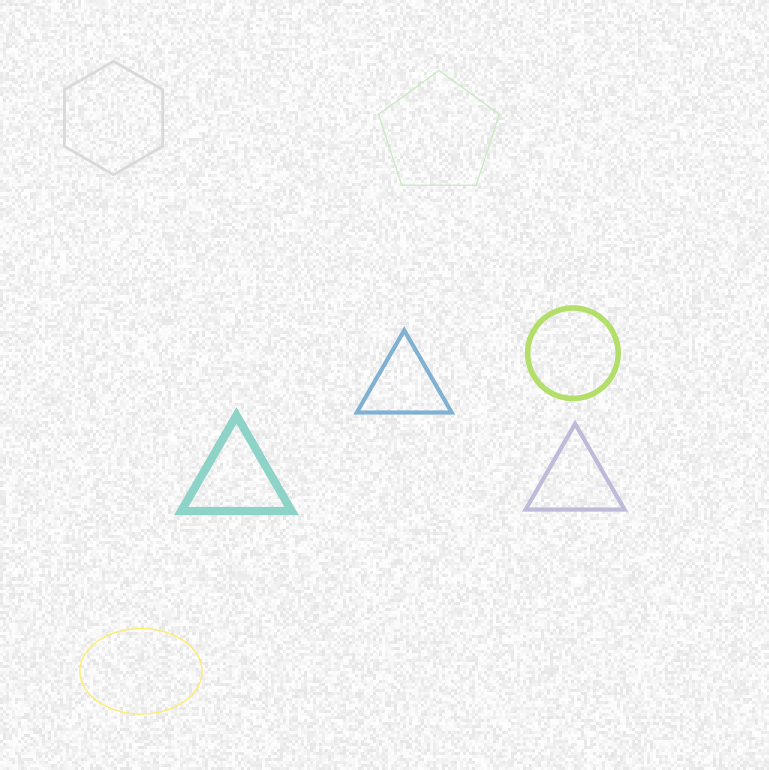[{"shape": "triangle", "thickness": 3, "radius": 0.41, "center": [0.307, 0.378]}, {"shape": "triangle", "thickness": 1.5, "radius": 0.37, "center": [0.747, 0.375]}, {"shape": "triangle", "thickness": 1.5, "radius": 0.36, "center": [0.525, 0.5]}, {"shape": "circle", "thickness": 2, "radius": 0.29, "center": [0.744, 0.541]}, {"shape": "hexagon", "thickness": 1, "radius": 0.37, "center": [0.147, 0.847]}, {"shape": "pentagon", "thickness": 0.5, "radius": 0.41, "center": [0.57, 0.826]}, {"shape": "oval", "thickness": 0.5, "radius": 0.4, "center": [0.183, 0.128]}]